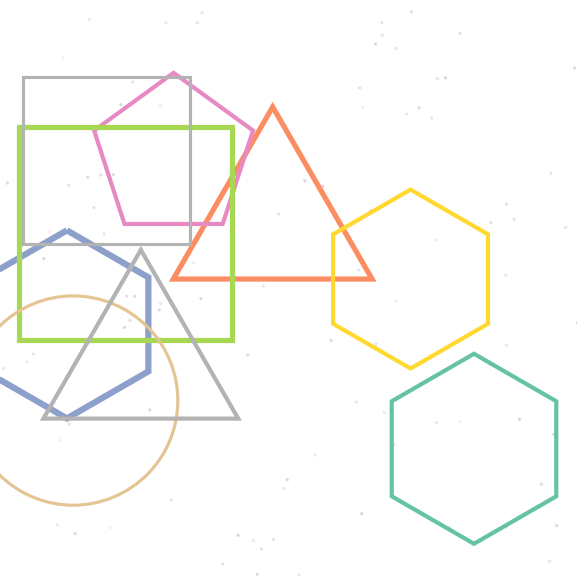[{"shape": "hexagon", "thickness": 2, "radius": 0.82, "center": [0.821, 0.222]}, {"shape": "triangle", "thickness": 2.5, "radius": 0.99, "center": [0.472, 0.615]}, {"shape": "hexagon", "thickness": 3, "radius": 0.81, "center": [0.116, 0.437]}, {"shape": "pentagon", "thickness": 2, "radius": 0.72, "center": [0.301, 0.728]}, {"shape": "square", "thickness": 2.5, "radius": 0.92, "center": [0.217, 0.595]}, {"shape": "hexagon", "thickness": 2, "radius": 0.77, "center": [0.711, 0.516]}, {"shape": "circle", "thickness": 1.5, "radius": 0.91, "center": [0.127, 0.306]}, {"shape": "square", "thickness": 1.5, "radius": 0.72, "center": [0.184, 0.721]}, {"shape": "triangle", "thickness": 2, "radius": 0.97, "center": [0.244, 0.372]}]